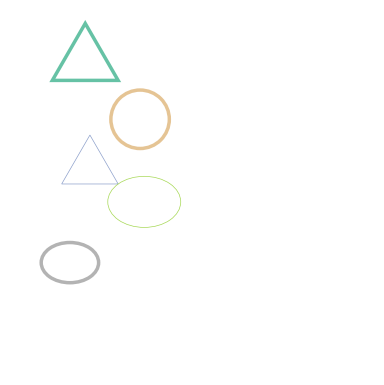[{"shape": "triangle", "thickness": 2.5, "radius": 0.49, "center": [0.221, 0.841]}, {"shape": "triangle", "thickness": 0.5, "radius": 0.42, "center": [0.234, 0.565]}, {"shape": "oval", "thickness": 0.5, "radius": 0.47, "center": [0.375, 0.476]}, {"shape": "circle", "thickness": 2.5, "radius": 0.38, "center": [0.364, 0.69]}, {"shape": "oval", "thickness": 2.5, "radius": 0.37, "center": [0.182, 0.318]}]